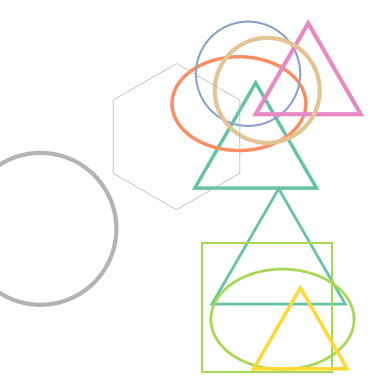[{"shape": "triangle", "thickness": 2.5, "radius": 0.91, "center": [0.664, 0.603]}, {"shape": "triangle", "thickness": 2, "radius": 1.0, "center": [0.724, 0.31]}, {"shape": "oval", "thickness": 2.5, "radius": 0.87, "center": [0.621, 0.731]}, {"shape": "circle", "thickness": 1.5, "radius": 0.68, "center": [0.644, 0.808]}, {"shape": "triangle", "thickness": 3, "radius": 0.79, "center": [0.801, 0.782]}, {"shape": "square", "thickness": 1.5, "radius": 0.84, "center": [0.694, 0.201]}, {"shape": "oval", "thickness": 2, "radius": 0.93, "center": [0.734, 0.171]}, {"shape": "triangle", "thickness": 2.5, "radius": 0.7, "center": [0.78, 0.112]}, {"shape": "circle", "thickness": 3, "radius": 0.68, "center": [0.694, 0.765]}, {"shape": "hexagon", "thickness": 0.5, "radius": 0.95, "center": [0.458, 0.645]}, {"shape": "circle", "thickness": 3, "radius": 0.99, "center": [0.105, 0.406]}]